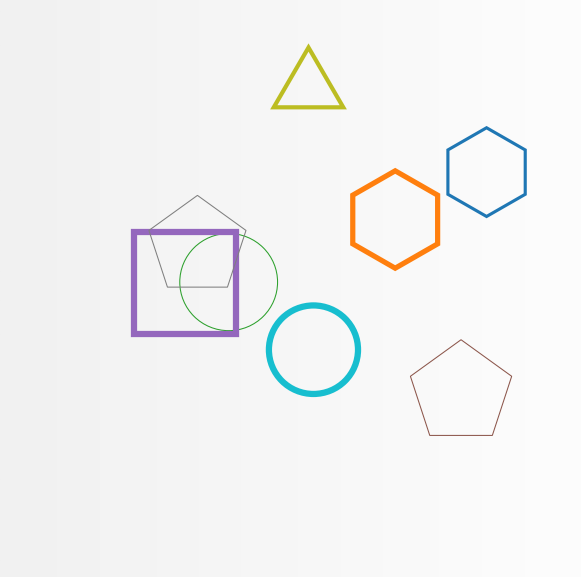[{"shape": "hexagon", "thickness": 1.5, "radius": 0.38, "center": [0.837, 0.701]}, {"shape": "hexagon", "thickness": 2.5, "radius": 0.42, "center": [0.68, 0.619]}, {"shape": "circle", "thickness": 0.5, "radius": 0.42, "center": [0.393, 0.511]}, {"shape": "square", "thickness": 3, "radius": 0.44, "center": [0.318, 0.509]}, {"shape": "pentagon", "thickness": 0.5, "radius": 0.46, "center": [0.793, 0.319]}, {"shape": "pentagon", "thickness": 0.5, "radius": 0.44, "center": [0.34, 0.573]}, {"shape": "triangle", "thickness": 2, "radius": 0.35, "center": [0.531, 0.848]}, {"shape": "circle", "thickness": 3, "radius": 0.38, "center": [0.539, 0.394]}]